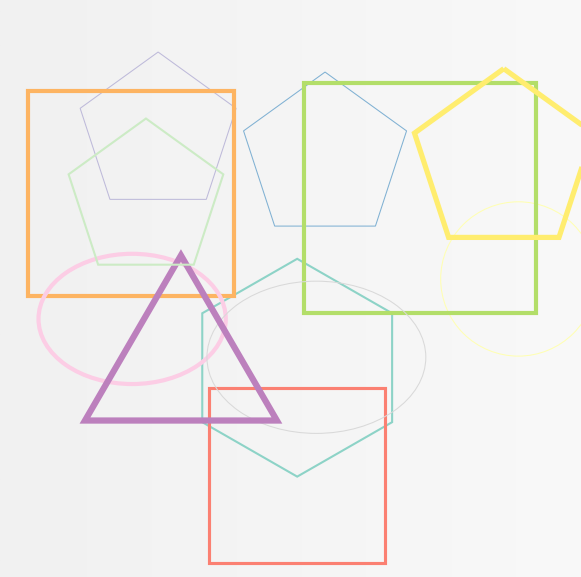[{"shape": "hexagon", "thickness": 1, "radius": 0.94, "center": [0.511, 0.362]}, {"shape": "circle", "thickness": 0.5, "radius": 0.67, "center": [0.892, 0.516]}, {"shape": "pentagon", "thickness": 0.5, "radius": 0.71, "center": [0.272, 0.768]}, {"shape": "square", "thickness": 1.5, "radius": 0.76, "center": [0.511, 0.176]}, {"shape": "pentagon", "thickness": 0.5, "radius": 0.74, "center": [0.559, 0.727]}, {"shape": "square", "thickness": 2, "radius": 0.89, "center": [0.226, 0.663]}, {"shape": "square", "thickness": 2, "radius": 1.0, "center": [0.723, 0.657]}, {"shape": "oval", "thickness": 2, "radius": 0.81, "center": [0.227, 0.447]}, {"shape": "oval", "thickness": 0.5, "radius": 0.94, "center": [0.544, 0.38]}, {"shape": "triangle", "thickness": 3, "radius": 0.95, "center": [0.311, 0.366]}, {"shape": "pentagon", "thickness": 1, "radius": 0.7, "center": [0.251, 0.654]}, {"shape": "pentagon", "thickness": 2.5, "radius": 0.81, "center": [0.867, 0.719]}]